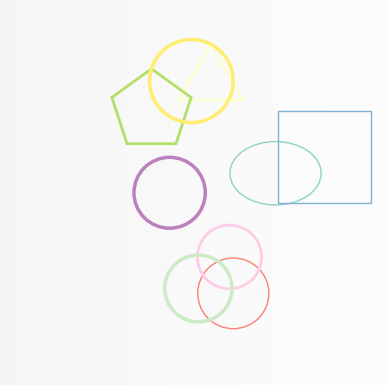[{"shape": "oval", "thickness": 1, "radius": 0.59, "center": [0.711, 0.55]}, {"shape": "triangle", "thickness": 1, "radius": 0.48, "center": [0.544, 0.788]}, {"shape": "circle", "thickness": 1, "radius": 0.46, "center": [0.602, 0.238]}, {"shape": "square", "thickness": 1, "radius": 0.6, "center": [0.837, 0.592]}, {"shape": "pentagon", "thickness": 2, "radius": 0.54, "center": [0.391, 0.714]}, {"shape": "circle", "thickness": 2, "radius": 0.41, "center": [0.592, 0.333]}, {"shape": "circle", "thickness": 2.5, "radius": 0.46, "center": [0.438, 0.499]}, {"shape": "circle", "thickness": 2.5, "radius": 0.43, "center": [0.512, 0.251]}, {"shape": "circle", "thickness": 2.5, "radius": 0.54, "center": [0.494, 0.789]}]